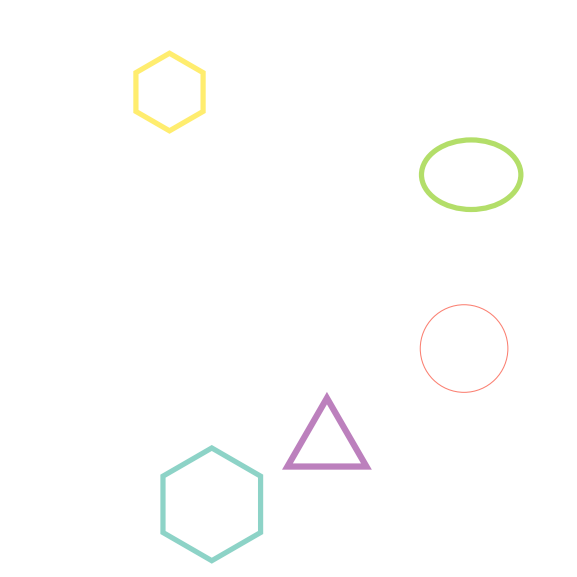[{"shape": "hexagon", "thickness": 2.5, "radius": 0.49, "center": [0.367, 0.126]}, {"shape": "circle", "thickness": 0.5, "radius": 0.38, "center": [0.804, 0.396]}, {"shape": "oval", "thickness": 2.5, "radius": 0.43, "center": [0.816, 0.697]}, {"shape": "triangle", "thickness": 3, "radius": 0.39, "center": [0.566, 0.231]}, {"shape": "hexagon", "thickness": 2.5, "radius": 0.34, "center": [0.294, 0.84]}]